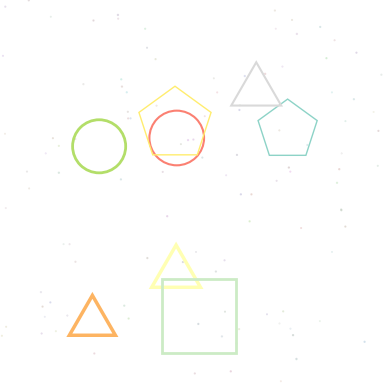[{"shape": "pentagon", "thickness": 1, "radius": 0.4, "center": [0.747, 0.662]}, {"shape": "triangle", "thickness": 2.5, "radius": 0.37, "center": [0.457, 0.29]}, {"shape": "circle", "thickness": 1.5, "radius": 0.35, "center": [0.459, 0.642]}, {"shape": "triangle", "thickness": 2.5, "radius": 0.35, "center": [0.24, 0.164]}, {"shape": "circle", "thickness": 2, "radius": 0.34, "center": [0.257, 0.62]}, {"shape": "triangle", "thickness": 1.5, "radius": 0.37, "center": [0.666, 0.763]}, {"shape": "square", "thickness": 2, "radius": 0.48, "center": [0.517, 0.179]}, {"shape": "pentagon", "thickness": 1, "radius": 0.49, "center": [0.455, 0.678]}]